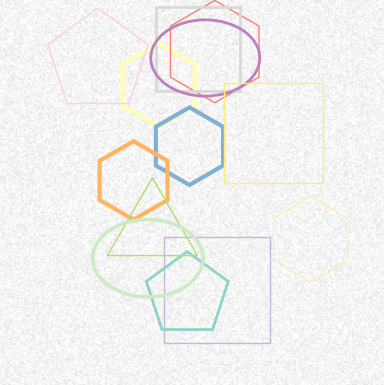[{"shape": "pentagon", "thickness": 2, "radius": 0.56, "center": [0.486, 0.235]}, {"shape": "hexagon", "thickness": 3, "radius": 0.54, "center": [0.412, 0.779]}, {"shape": "square", "thickness": 1, "radius": 0.69, "center": [0.563, 0.246]}, {"shape": "hexagon", "thickness": 1, "radius": 0.66, "center": [0.558, 0.866]}, {"shape": "hexagon", "thickness": 3, "radius": 0.5, "center": [0.492, 0.62]}, {"shape": "hexagon", "thickness": 3, "radius": 0.51, "center": [0.347, 0.531]}, {"shape": "triangle", "thickness": 1, "radius": 0.67, "center": [0.396, 0.404]}, {"shape": "pentagon", "thickness": 1, "radius": 0.69, "center": [0.255, 0.842]}, {"shape": "square", "thickness": 2, "radius": 0.55, "center": [0.514, 0.873]}, {"shape": "oval", "thickness": 2, "radius": 0.71, "center": [0.533, 0.849]}, {"shape": "oval", "thickness": 2.5, "radius": 0.72, "center": [0.384, 0.329]}, {"shape": "hexagon", "thickness": 0.5, "radius": 0.55, "center": [0.806, 0.378]}, {"shape": "square", "thickness": 1, "radius": 0.65, "center": [0.71, 0.654]}]